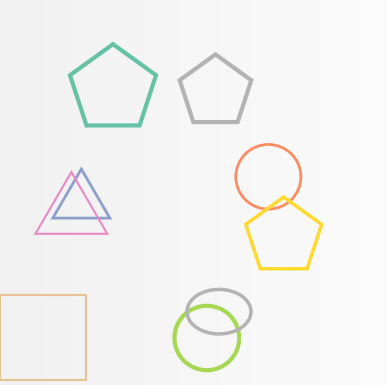[{"shape": "pentagon", "thickness": 3, "radius": 0.58, "center": [0.292, 0.769]}, {"shape": "circle", "thickness": 2, "radius": 0.42, "center": [0.693, 0.541]}, {"shape": "triangle", "thickness": 2, "radius": 0.42, "center": [0.21, 0.476]}, {"shape": "triangle", "thickness": 1.5, "radius": 0.54, "center": [0.184, 0.446]}, {"shape": "circle", "thickness": 3, "radius": 0.42, "center": [0.534, 0.122]}, {"shape": "pentagon", "thickness": 2.5, "radius": 0.51, "center": [0.732, 0.385]}, {"shape": "square", "thickness": 1.5, "radius": 0.55, "center": [0.111, 0.123]}, {"shape": "pentagon", "thickness": 3, "radius": 0.49, "center": [0.556, 0.762]}, {"shape": "oval", "thickness": 2.5, "radius": 0.41, "center": [0.565, 0.19]}]